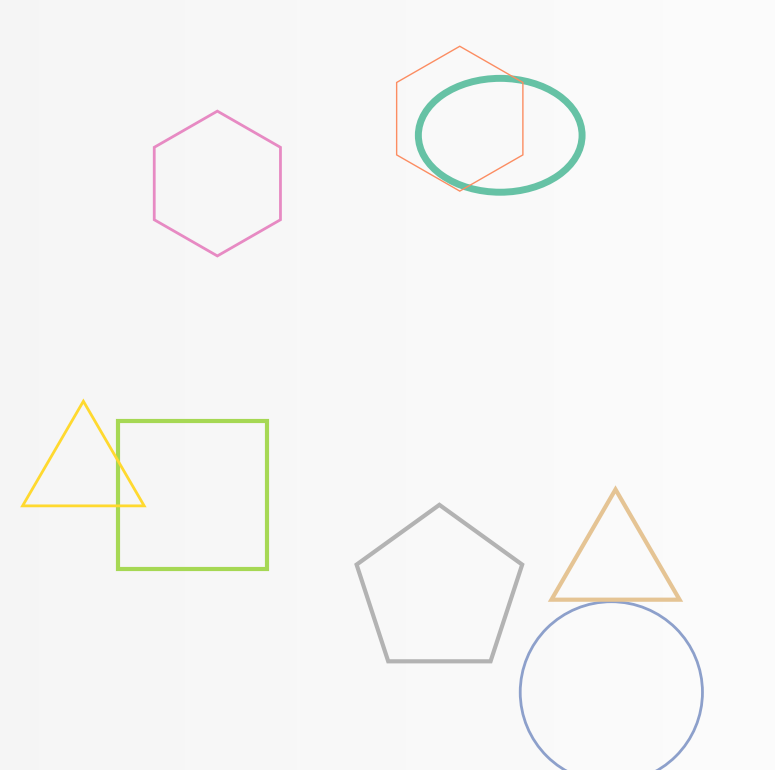[{"shape": "oval", "thickness": 2.5, "radius": 0.53, "center": [0.645, 0.824]}, {"shape": "hexagon", "thickness": 0.5, "radius": 0.47, "center": [0.593, 0.846]}, {"shape": "circle", "thickness": 1, "radius": 0.59, "center": [0.789, 0.101]}, {"shape": "hexagon", "thickness": 1, "radius": 0.47, "center": [0.28, 0.762]}, {"shape": "square", "thickness": 1.5, "radius": 0.48, "center": [0.249, 0.358]}, {"shape": "triangle", "thickness": 1, "radius": 0.45, "center": [0.108, 0.388]}, {"shape": "triangle", "thickness": 1.5, "radius": 0.48, "center": [0.794, 0.269]}, {"shape": "pentagon", "thickness": 1.5, "radius": 0.56, "center": [0.567, 0.232]}]